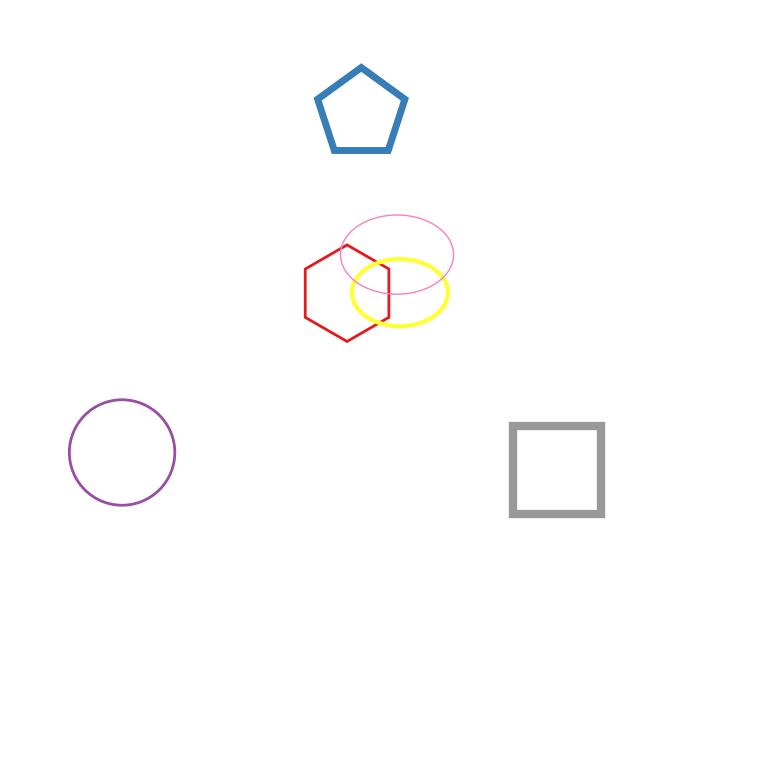[{"shape": "hexagon", "thickness": 1, "radius": 0.31, "center": [0.451, 0.619]}, {"shape": "pentagon", "thickness": 2.5, "radius": 0.3, "center": [0.469, 0.853]}, {"shape": "circle", "thickness": 1, "radius": 0.34, "center": [0.159, 0.412]}, {"shape": "oval", "thickness": 1.5, "radius": 0.31, "center": [0.519, 0.62]}, {"shape": "oval", "thickness": 0.5, "radius": 0.37, "center": [0.516, 0.669]}, {"shape": "square", "thickness": 3, "radius": 0.29, "center": [0.723, 0.39]}]